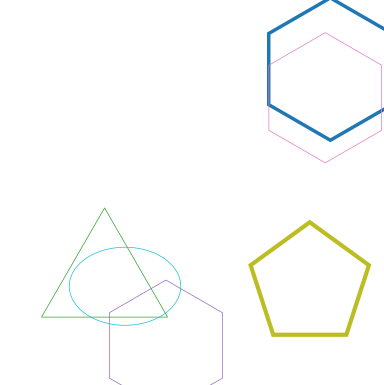[{"shape": "hexagon", "thickness": 2.5, "radius": 0.92, "center": [0.858, 0.821]}, {"shape": "triangle", "thickness": 0.5, "radius": 0.95, "center": [0.272, 0.271]}, {"shape": "hexagon", "thickness": 0.5, "radius": 0.85, "center": [0.431, 0.103]}, {"shape": "hexagon", "thickness": 0.5, "radius": 0.85, "center": [0.845, 0.746]}, {"shape": "pentagon", "thickness": 3, "radius": 0.81, "center": [0.805, 0.261]}, {"shape": "oval", "thickness": 0.5, "radius": 0.72, "center": [0.325, 0.256]}]